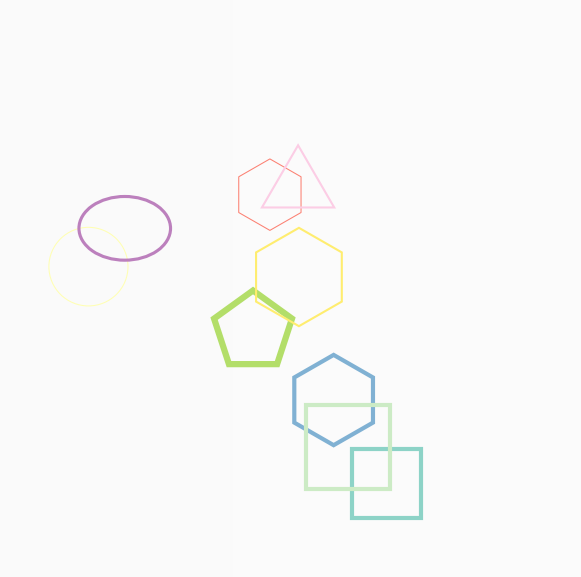[{"shape": "square", "thickness": 2, "radius": 0.3, "center": [0.665, 0.163]}, {"shape": "circle", "thickness": 0.5, "radius": 0.34, "center": [0.152, 0.537]}, {"shape": "hexagon", "thickness": 0.5, "radius": 0.31, "center": [0.464, 0.662]}, {"shape": "hexagon", "thickness": 2, "radius": 0.39, "center": [0.574, 0.306]}, {"shape": "pentagon", "thickness": 3, "radius": 0.35, "center": [0.435, 0.426]}, {"shape": "triangle", "thickness": 1, "radius": 0.36, "center": [0.513, 0.676]}, {"shape": "oval", "thickness": 1.5, "radius": 0.39, "center": [0.215, 0.604]}, {"shape": "square", "thickness": 2, "radius": 0.36, "center": [0.598, 0.225]}, {"shape": "hexagon", "thickness": 1, "radius": 0.43, "center": [0.514, 0.519]}]